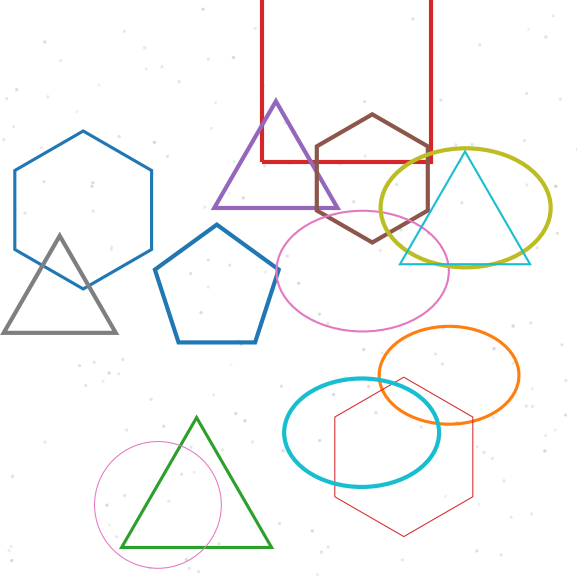[{"shape": "pentagon", "thickness": 2, "radius": 0.56, "center": [0.375, 0.497]}, {"shape": "hexagon", "thickness": 1.5, "radius": 0.68, "center": [0.144, 0.636]}, {"shape": "oval", "thickness": 1.5, "radius": 0.61, "center": [0.778, 0.349]}, {"shape": "triangle", "thickness": 1.5, "radius": 0.75, "center": [0.34, 0.126]}, {"shape": "hexagon", "thickness": 0.5, "radius": 0.69, "center": [0.699, 0.208]}, {"shape": "square", "thickness": 2, "radius": 0.73, "center": [0.6, 0.866]}, {"shape": "triangle", "thickness": 2, "radius": 0.62, "center": [0.478, 0.701]}, {"shape": "hexagon", "thickness": 2, "radius": 0.55, "center": [0.645, 0.69]}, {"shape": "circle", "thickness": 0.5, "radius": 0.55, "center": [0.273, 0.125]}, {"shape": "oval", "thickness": 1, "radius": 0.75, "center": [0.628, 0.53]}, {"shape": "triangle", "thickness": 2, "radius": 0.56, "center": [0.103, 0.479]}, {"shape": "oval", "thickness": 2, "radius": 0.74, "center": [0.806, 0.639]}, {"shape": "oval", "thickness": 2, "radius": 0.67, "center": [0.626, 0.25]}, {"shape": "triangle", "thickness": 1, "radius": 0.65, "center": [0.805, 0.607]}]